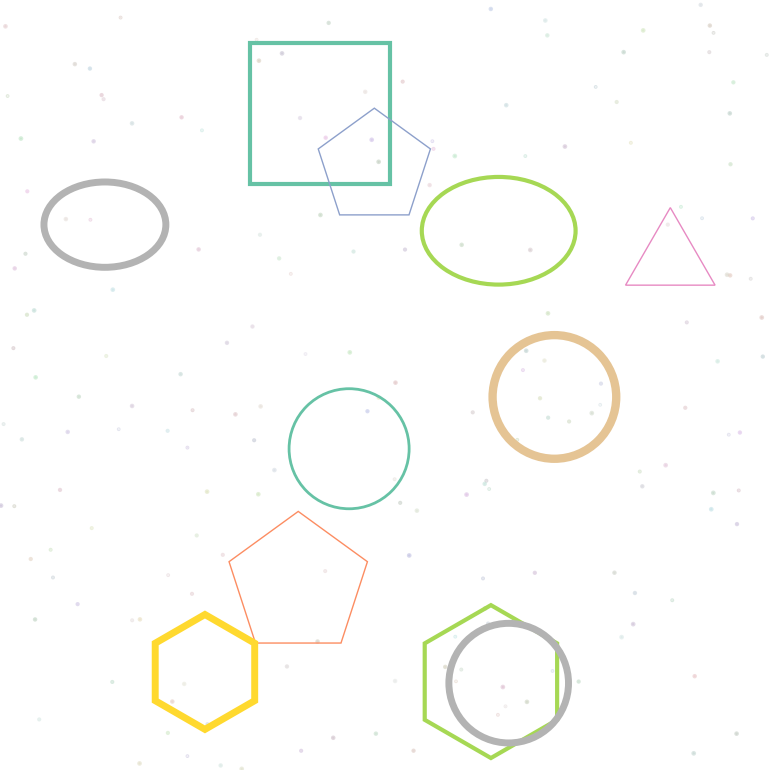[{"shape": "circle", "thickness": 1, "radius": 0.39, "center": [0.453, 0.417]}, {"shape": "square", "thickness": 1.5, "radius": 0.46, "center": [0.416, 0.853]}, {"shape": "pentagon", "thickness": 0.5, "radius": 0.47, "center": [0.387, 0.241]}, {"shape": "pentagon", "thickness": 0.5, "radius": 0.38, "center": [0.486, 0.783]}, {"shape": "triangle", "thickness": 0.5, "radius": 0.34, "center": [0.871, 0.663]}, {"shape": "hexagon", "thickness": 1.5, "radius": 0.5, "center": [0.638, 0.115]}, {"shape": "oval", "thickness": 1.5, "radius": 0.5, "center": [0.648, 0.7]}, {"shape": "hexagon", "thickness": 2.5, "radius": 0.37, "center": [0.266, 0.127]}, {"shape": "circle", "thickness": 3, "radius": 0.4, "center": [0.72, 0.484]}, {"shape": "oval", "thickness": 2.5, "radius": 0.4, "center": [0.136, 0.708]}, {"shape": "circle", "thickness": 2.5, "radius": 0.39, "center": [0.661, 0.113]}]